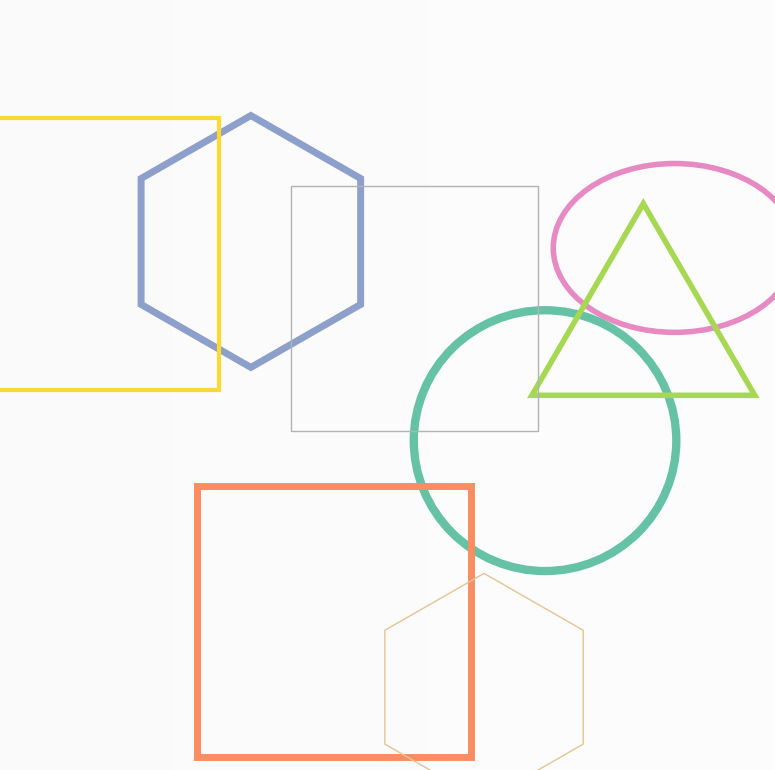[{"shape": "circle", "thickness": 3, "radius": 0.85, "center": [0.703, 0.428]}, {"shape": "square", "thickness": 2.5, "radius": 0.88, "center": [0.431, 0.193]}, {"shape": "hexagon", "thickness": 2.5, "radius": 0.82, "center": [0.324, 0.686]}, {"shape": "oval", "thickness": 2, "radius": 0.78, "center": [0.871, 0.678]}, {"shape": "triangle", "thickness": 2, "radius": 0.83, "center": [0.83, 0.57]}, {"shape": "square", "thickness": 1.5, "radius": 0.88, "center": [0.106, 0.67]}, {"shape": "hexagon", "thickness": 0.5, "radius": 0.74, "center": [0.625, 0.108]}, {"shape": "square", "thickness": 0.5, "radius": 0.8, "center": [0.535, 0.599]}]